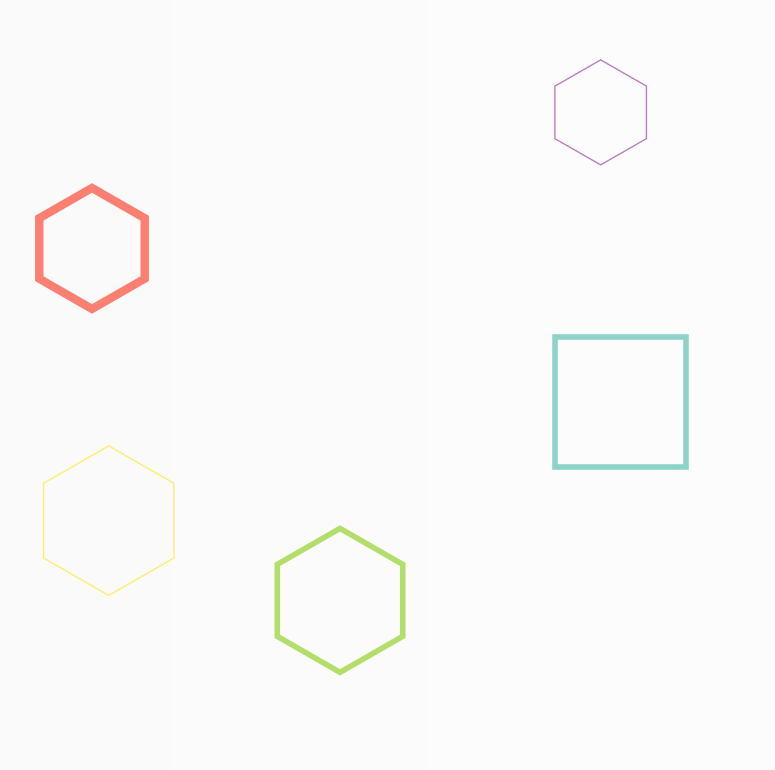[{"shape": "square", "thickness": 2, "radius": 0.42, "center": [0.801, 0.478]}, {"shape": "hexagon", "thickness": 3, "radius": 0.39, "center": [0.119, 0.677]}, {"shape": "hexagon", "thickness": 2, "radius": 0.47, "center": [0.439, 0.22]}, {"shape": "hexagon", "thickness": 0.5, "radius": 0.34, "center": [0.775, 0.854]}, {"shape": "hexagon", "thickness": 0.5, "radius": 0.49, "center": [0.14, 0.324]}]